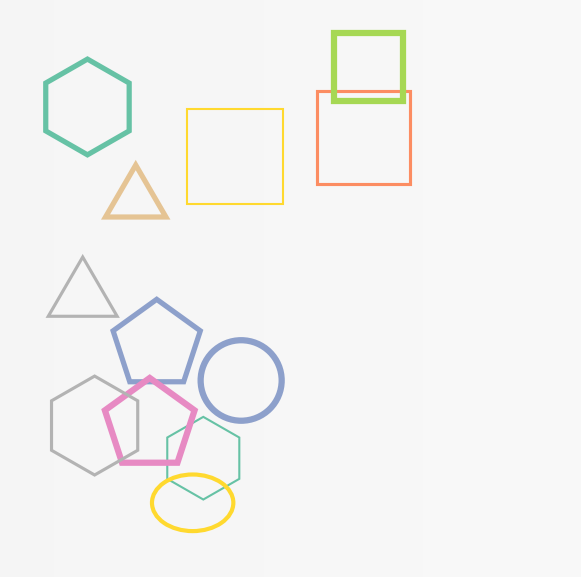[{"shape": "hexagon", "thickness": 2.5, "radius": 0.41, "center": [0.15, 0.814]}, {"shape": "hexagon", "thickness": 1, "radius": 0.36, "center": [0.35, 0.206]}, {"shape": "square", "thickness": 1.5, "radius": 0.4, "center": [0.625, 0.762]}, {"shape": "pentagon", "thickness": 2.5, "radius": 0.39, "center": [0.27, 0.402]}, {"shape": "circle", "thickness": 3, "radius": 0.35, "center": [0.415, 0.34]}, {"shape": "pentagon", "thickness": 3, "radius": 0.41, "center": [0.258, 0.264]}, {"shape": "square", "thickness": 3, "radius": 0.3, "center": [0.634, 0.883]}, {"shape": "oval", "thickness": 2, "radius": 0.35, "center": [0.331, 0.128]}, {"shape": "square", "thickness": 1, "radius": 0.41, "center": [0.404, 0.728]}, {"shape": "triangle", "thickness": 2.5, "radius": 0.3, "center": [0.234, 0.653]}, {"shape": "triangle", "thickness": 1.5, "radius": 0.34, "center": [0.142, 0.486]}, {"shape": "hexagon", "thickness": 1.5, "radius": 0.43, "center": [0.163, 0.262]}]